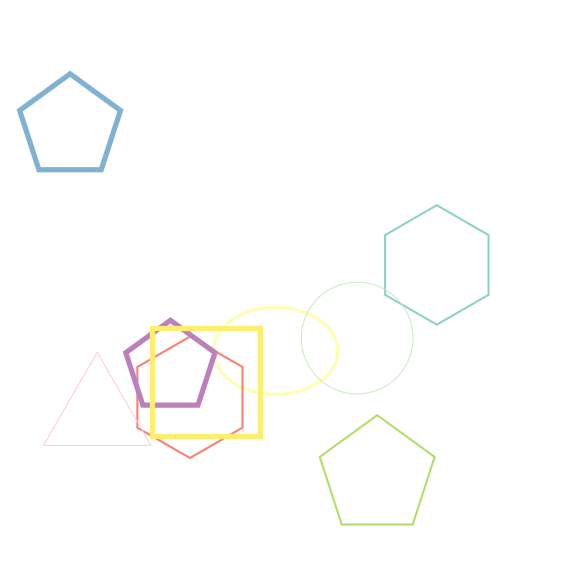[{"shape": "hexagon", "thickness": 1, "radius": 0.52, "center": [0.756, 0.54]}, {"shape": "oval", "thickness": 1.5, "radius": 0.54, "center": [0.477, 0.392]}, {"shape": "hexagon", "thickness": 1, "radius": 0.53, "center": [0.329, 0.311]}, {"shape": "pentagon", "thickness": 2.5, "radius": 0.46, "center": [0.121, 0.779]}, {"shape": "pentagon", "thickness": 1, "radius": 0.52, "center": [0.653, 0.176]}, {"shape": "triangle", "thickness": 0.5, "radius": 0.54, "center": [0.168, 0.282]}, {"shape": "pentagon", "thickness": 2.5, "radius": 0.41, "center": [0.295, 0.363]}, {"shape": "circle", "thickness": 0.5, "radius": 0.48, "center": [0.618, 0.414]}, {"shape": "square", "thickness": 2.5, "radius": 0.47, "center": [0.357, 0.338]}]